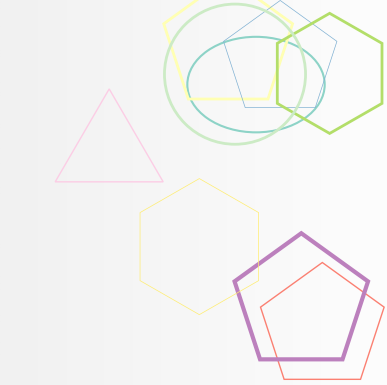[{"shape": "oval", "thickness": 1.5, "radius": 0.89, "center": [0.661, 0.78]}, {"shape": "pentagon", "thickness": 2, "radius": 0.87, "center": [0.589, 0.884]}, {"shape": "pentagon", "thickness": 1, "radius": 0.84, "center": [0.832, 0.15]}, {"shape": "pentagon", "thickness": 0.5, "radius": 0.77, "center": [0.723, 0.845]}, {"shape": "hexagon", "thickness": 2, "radius": 0.78, "center": [0.851, 0.809]}, {"shape": "triangle", "thickness": 1, "radius": 0.8, "center": [0.282, 0.608]}, {"shape": "pentagon", "thickness": 3, "radius": 0.91, "center": [0.778, 0.213]}, {"shape": "circle", "thickness": 2, "radius": 0.91, "center": [0.606, 0.807]}, {"shape": "hexagon", "thickness": 0.5, "radius": 0.88, "center": [0.514, 0.359]}]